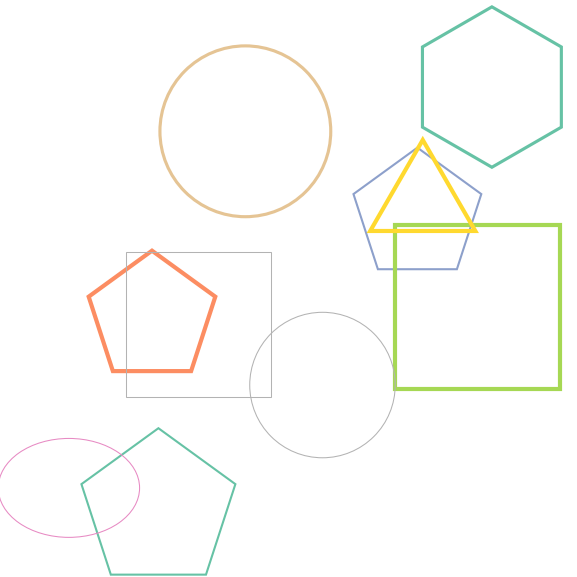[{"shape": "pentagon", "thickness": 1, "radius": 0.7, "center": [0.274, 0.117]}, {"shape": "hexagon", "thickness": 1.5, "radius": 0.69, "center": [0.852, 0.848]}, {"shape": "pentagon", "thickness": 2, "radius": 0.58, "center": [0.263, 0.45]}, {"shape": "pentagon", "thickness": 1, "radius": 0.58, "center": [0.723, 0.627]}, {"shape": "oval", "thickness": 0.5, "radius": 0.61, "center": [0.119, 0.154]}, {"shape": "square", "thickness": 2, "radius": 0.71, "center": [0.827, 0.467]}, {"shape": "triangle", "thickness": 2, "radius": 0.53, "center": [0.732, 0.652]}, {"shape": "circle", "thickness": 1.5, "radius": 0.74, "center": [0.425, 0.772]}, {"shape": "square", "thickness": 0.5, "radius": 0.63, "center": [0.344, 0.438]}, {"shape": "circle", "thickness": 0.5, "radius": 0.63, "center": [0.558, 0.332]}]